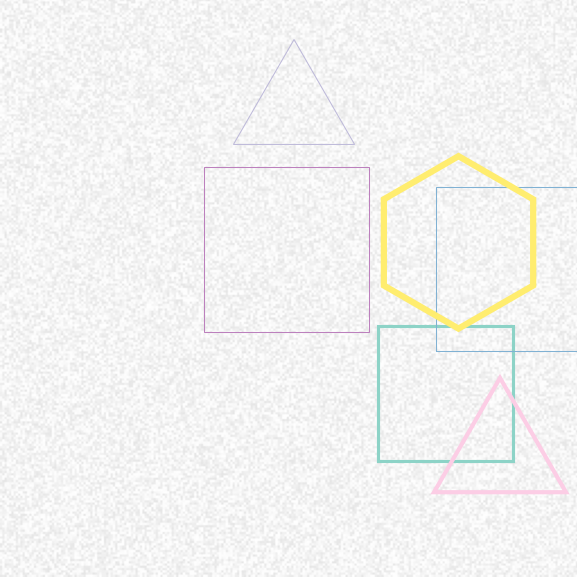[{"shape": "square", "thickness": 1.5, "radius": 0.59, "center": [0.772, 0.318]}, {"shape": "triangle", "thickness": 0.5, "radius": 0.61, "center": [0.509, 0.81]}, {"shape": "square", "thickness": 0.5, "radius": 0.71, "center": [0.898, 0.534]}, {"shape": "triangle", "thickness": 2, "radius": 0.66, "center": [0.866, 0.213]}, {"shape": "square", "thickness": 0.5, "radius": 0.71, "center": [0.496, 0.567]}, {"shape": "hexagon", "thickness": 3, "radius": 0.75, "center": [0.794, 0.579]}]